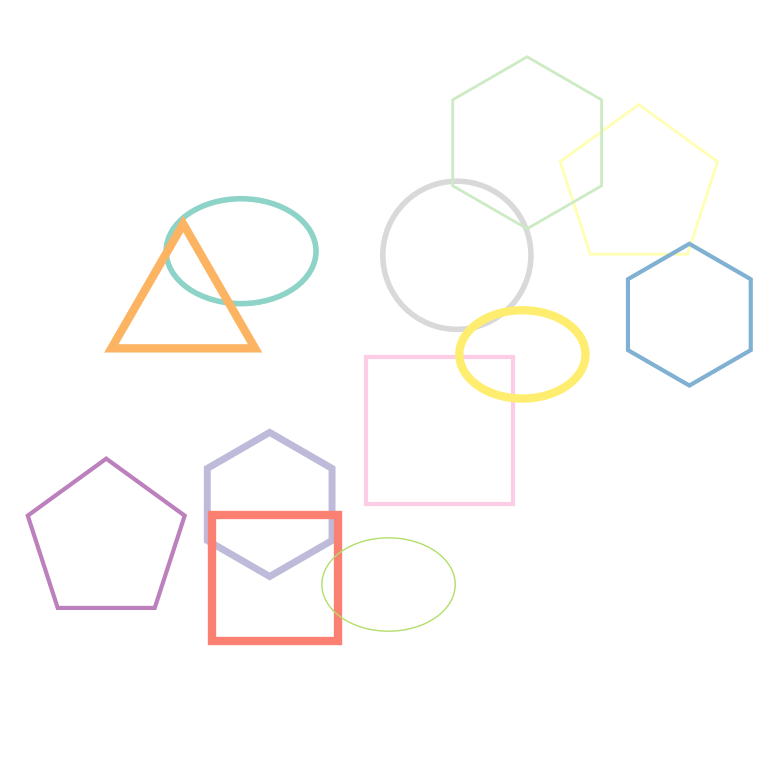[{"shape": "oval", "thickness": 2, "radius": 0.49, "center": [0.313, 0.674]}, {"shape": "pentagon", "thickness": 1, "radius": 0.54, "center": [0.83, 0.757]}, {"shape": "hexagon", "thickness": 2.5, "radius": 0.47, "center": [0.35, 0.345]}, {"shape": "square", "thickness": 3, "radius": 0.41, "center": [0.357, 0.249]}, {"shape": "hexagon", "thickness": 1.5, "radius": 0.46, "center": [0.895, 0.591]}, {"shape": "triangle", "thickness": 3, "radius": 0.54, "center": [0.238, 0.601]}, {"shape": "oval", "thickness": 0.5, "radius": 0.43, "center": [0.505, 0.241]}, {"shape": "square", "thickness": 1.5, "radius": 0.48, "center": [0.571, 0.441]}, {"shape": "circle", "thickness": 2, "radius": 0.48, "center": [0.593, 0.669]}, {"shape": "pentagon", "thickness": 1.5, "radius": 0.54, "center": [0.138, 0.297]}, {"shape": "hexagon", "thickness": 1, "radius": 0.56, "center": [0.685, 0.815]}, {"shape": "oval", "thickness": 3, "radius": 0.41, "center": [0.678, 0.54]}]